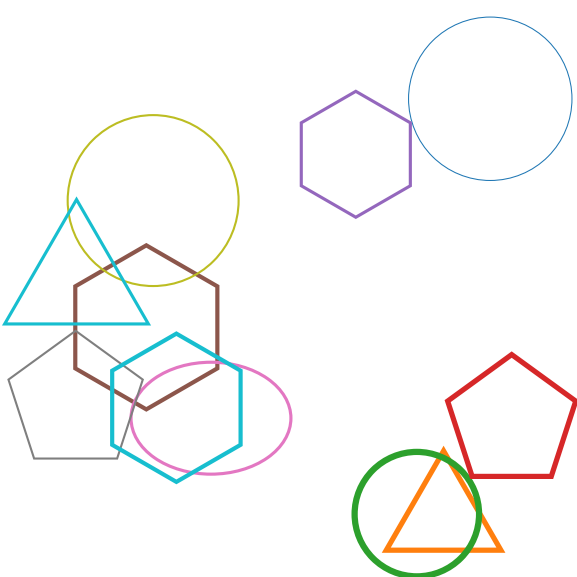[{"shape": "circle", "thickness": 0.5, "radius": 0.71, "center": [0.849, 0.828]}, {"shape": "triangle", "thickness": 2.5, "radius": 0.57, "center": [0.768, 0.104]}, {"shape": "circle", "thickness": 3, "radius": 0.54, "center": [0.722, 0.109]}, {"shape": "pentagon", "thickness": 2.5, "radius": 0.58, "center": [0.886, 0.269]}, {"shape": "hexagon", "thickness": 1.5, "radius": 0.55, "center": [0.616, 0.732]}, {"shape": "hexagon", "thickness": 2, "radius": 0.71, "center": [0.253, 0.432]}, {"shape": "oval", "thickness": 1.5, "radius": 0.69, "center": [0.365, 0.275]}, {"shape": "pentagon", "thickness": 1, "radius": 0.61, "center": [0.131, 0.304]}, {"shape": "circle", "thickness": 1, "radius": 0.74, "center": [0.265, 0.652]}, {"shape": "hexagon", "thickness": 2, "radius": 0.64, "center": [0.305, 0.293]}, {"shape": "triangle", "thickness": 1.5, "radius": 0.72, "center": [0.133, 0.51]}]